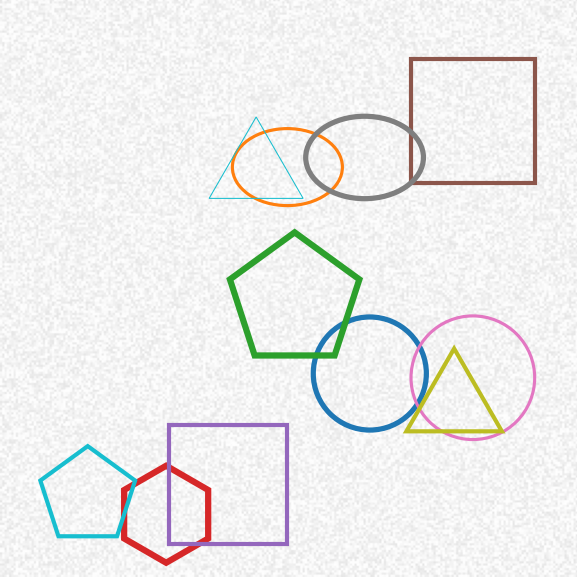[{"shape": "circle", "thickness": 2.5, "radius": 0.49, "center": [0.64, 0.352]}, {"shape": "oval", "thickness": 1.5, "radius": 0.48, "center": [0.498, 0.71]}, {"shape": "pentagon", "thickness": 3, "radius": 0.59, "center": [0.51, 0.479]}, {"shape": "hexagon", "thickness": 3, "radius": 0.42, "center": [0.288, 0.109]}, {"shape": "square", "thickness": 2, "radius": 0.51, "center": [0.395, 0.161]}, {"shape": "square", "thickness": 2, "radius": 0.54, "center": [0.819, 0.79]}, {"shape": "circle", "thickness": 1.5, "radius": 0.54, "center": [0.819, 0.345]}, {"shape": "oval", "thickness": 2.5, "radius": 0.51, "center": [0.631, 0.726]}, {"shape": "triangle", "thickness": 2, "radius": 0.48, "center": [0.786, 0.3]}, {"shape": "triangle", "thickness": 0.5, "radius": 0.47, "center": [0.444, 0.703]}, {"shape": "pentagon", "thickness": 2, "radius": 0.43, "center": [0.152, 0.14]}]